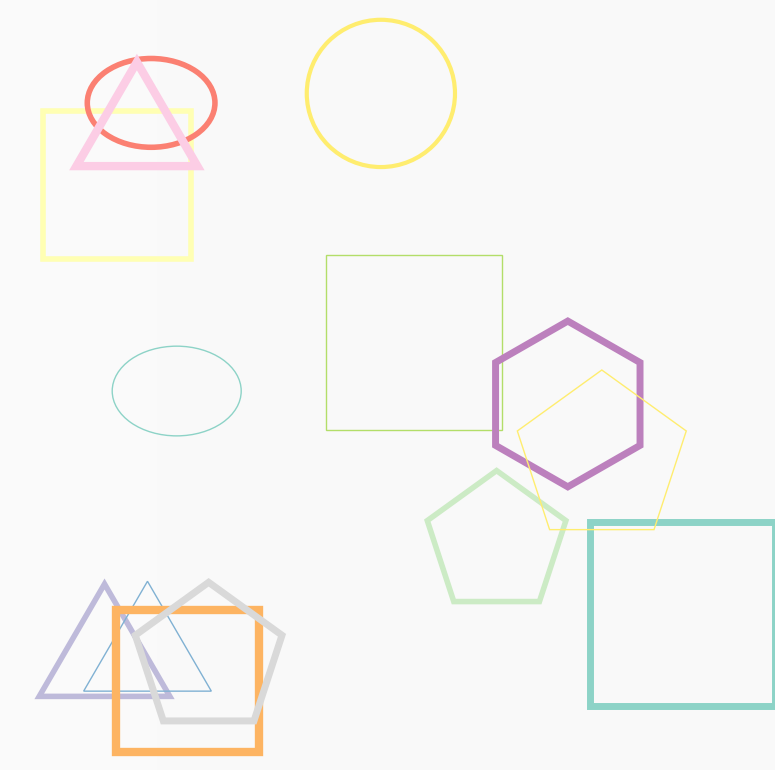[{"shape": "oval", "thickness": 0.5, "radius": 0.42, "center": [0.228, 0.492]}, {"shape": "square", "thickness": 2.5, "radius": 0.6, "center": [0.881, 0.202]}, {"shape": "square", "thickness": 2, "radius": 0.48, "center": [0.151, 0.759]}, {"shape": "triangle", "thickness": 2, "radius": 0.49, "center": [0.135, 0.144]}, {"shape": "oval", "thickness": 2, "radius": 0.41, "center": [0.195, 0.866]}, {"shape": "triangle", "thickness": 0.5, "radius": 0.48, "center": [0.19, 0.15]}, {"shape": "square", "thickness": 3, "radius": 0.46, "center": [0.242, 0.115]}, {"shape": "square", "thickness": 0.5, "radius": 0.57, "center": [0.534, 0.555]}, {"shape": "triangle", "thickness": 3, "radius": 0.45, "center": [0.177, 0.829]}, {"shape": "pentagon", "thickness": 2.5, "radius": 0.5, "center": [0.269, 0.144]}, {"shape": "hexagon", "thickness": 2.5, "radius": 0.54, "center": [0.733, 0.475]}, {"shape": "pentagon", "thickness": 2, "radius": 0.47, "center": [0.641, 0.295]}, {"shape": "pentagon", "thickness": 0.5, "radius": 0.57, "center": [0.777, 0.405]}, {"shape": "circle", "thickness": 1.5, "radius": 0.48, "center": [0.491, 0.879]}]